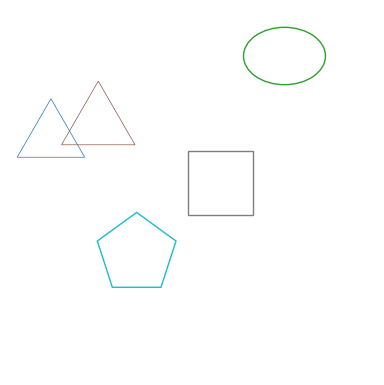[{"shape": "triangle", "thickness": 0.5, "radius": 0.51, "center": [0.132, 0.642]}, {"shape": "oval", "thickness": 1, "radius": 0.53, "center": [0.739, 0.854]}, {"shape": "triangle", "thickness": 0.5, "radius": 0.55, "center": [0.255, 0.679]}, {"shape": "square", "thickness": 1, "radius": 0.42, "center": [0.573, 0.525]}, {"shape": "pentagon", "thickness": 1, "radius": 0.54, "center": [0.355, 0.341]}]